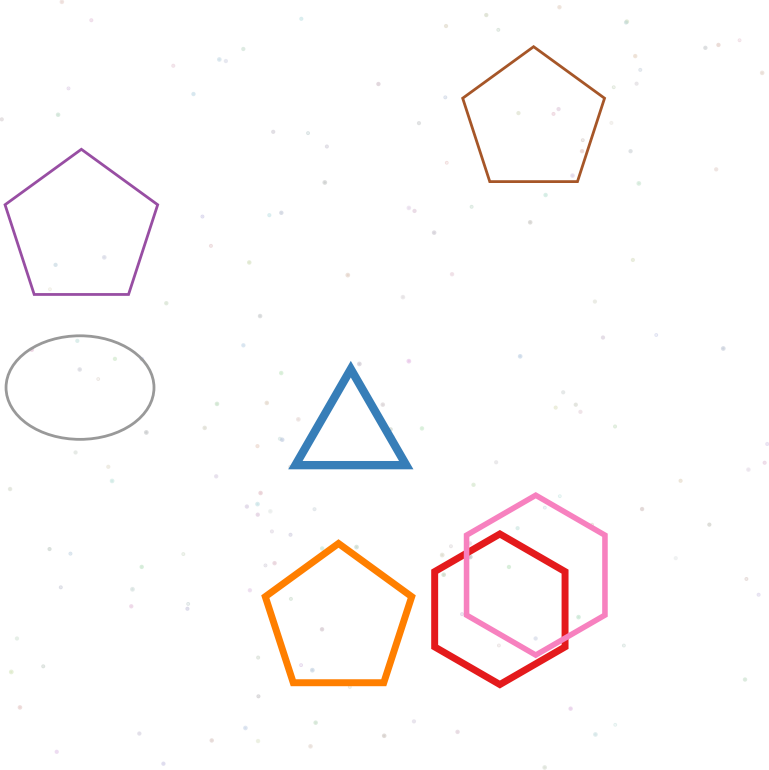[{"shape": "hexagon", "thickness": 2.5, "radius": 0.49, "center": [0.649, 0.209]}, {"shape": "triangle", "thickness": 3, "radius": 0.42, "center": [0.456, 0.437]}, {"shape": "pentagon", "thickness": 1, "radius": 0.52, "center": [0.106, 0.702]}, {"shape": "pentagon", "thickness": 2.5, "radius": 0.5, "center": [0.44, 0.194]}, {"shape": "pentagon", "thickness": 1, "radius": 0.48, "center": [0.693, 0.842]}, {"shape": "hexagon", "thickness": 2, "radius": 0.52, "center": [0.696, 0.253]}, {"shape": "oval", "thickness": 1, "radius": 0.48, "center": [0.104, 0.497]}]